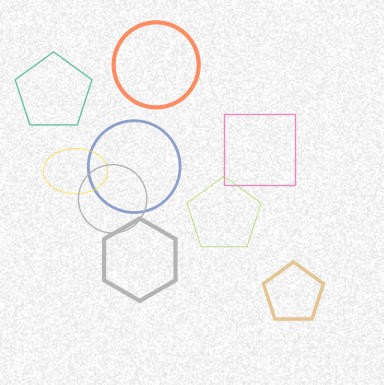[{"shape": "pentagon", "thickness": 1, "radius": 0.52, "center": [0.139, 0.76]}, {"shape": "circle", "thickness": 3, "radius": 0.55, "center": [0.406, 0.832]}, {"shape": "circle", "thickness": 2, "radius": 0.6, "center": [0.349, 0.567]}, {"shape": "square", "thickness": 1, "radius": 0.46, "center": [0.675, 0.613]}, {"shape": "pentagon", "thickness": 0.5, "radius": 0.51, "center": [0.582, 0.441]}, {"shape": "oval", "thickness": 0.5, "radius": 0.42, "center": [0.196, 0.556]}, {"shape": "pentagon", "thickness": 2.5, "radius": 0.41, "center": [0.762, 0.238]}, {"shape": "circle", "thickness": 1, "radius": 0.44, "center": [0.292, 0.484]}, {"shape": "hexagon", "thickness": 3, "radius": 0.53, "center": [0.363, 0.325]}]